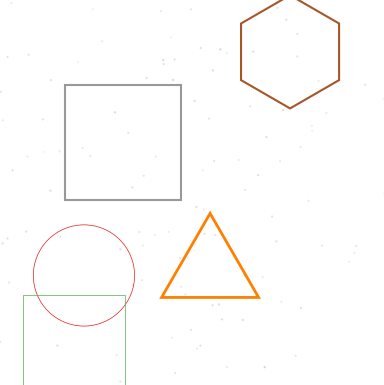[{"shape": "circle", "thickness": 0.5, "radius": 0.66, "center": [0.218, 0.285]}, {"shape": "square", "thickness": 0.5, "radius": 0.66, "center": [0.193, 0.102]}, {"shape": "triangle", "thickness": 2, "radius": 0.73, "center": [0.546, 0.3]}, {"shape": "hexagon", "thickness": 1.5, "radius": 0.74, "center": [0.753, 0.865]}, {"shape": "square", "thickness": 1.5, "radius": 0.75, "center": [0.32, 0.63]}]